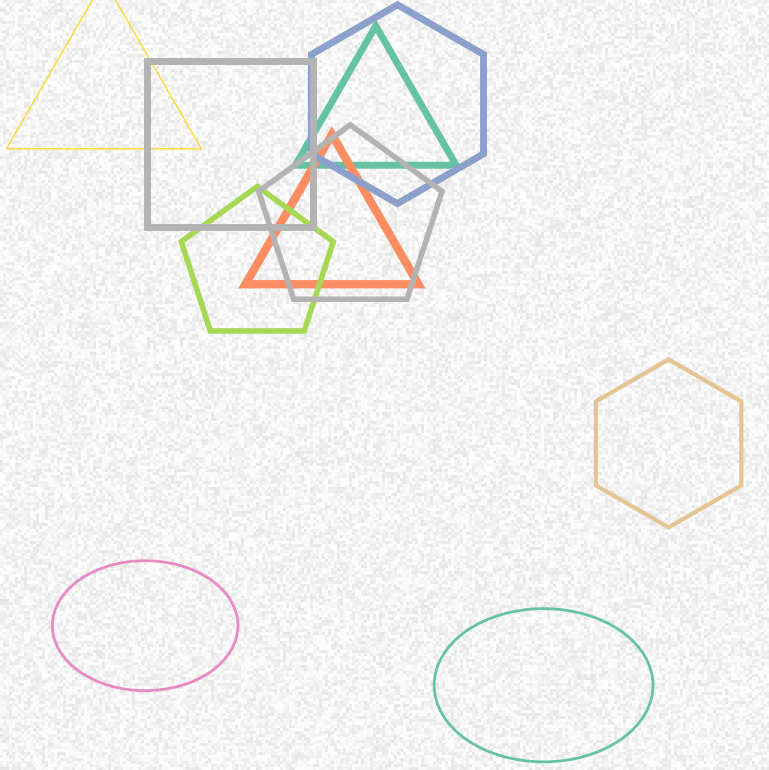[{"shape": "triangle", "thickness": 2.5, "radius": 0.6, "center": [0.488, 0.846]}, {"shape": "oval", "thickness": 1, "radius": 0.71, "center": [0.706, 0.11]}, {"shape": "triangle", "thickness": 3, "radius": 0.65, "center": [0.431, 0.696]}, {"shape": "hexagon", "thickness": 2.5, "radius": 0.65, "center": [0.516, 0.865]}, {"shape": "oval", "thickness": 1, "radius": 0.6, "center": [0.189, 0.187]}, {"shape": "pentagon", "thickness": 2, "radius": 0.52, "center": [0.334, 0.654]}, {"shape": "triangle", "thickness": 0.5, "radius": 0.73, "center": [0.135, 0.88]}, {"shape": "hexagon", "thickness": 1.5, "radius": 0.55, "center": [0.868, 0.424]}, {"shape": "square", "thickness": 2.5, "radius": 0.54, "center": [0.298, 0.813]}, {"shape": "pentagon", "thickness": 2, "radius": 0.63, "center": [0.455, 0.713]}]